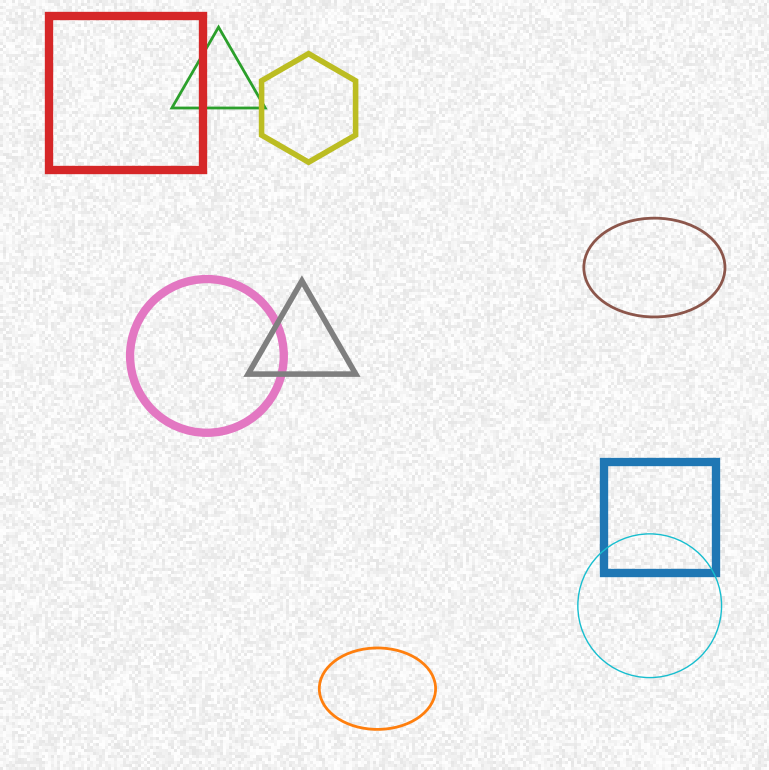[{"shape": "square", "thickness": 3, "radius": 0.36, "center": [0.857, 0.328]}, {"shape": "oval", "thickness": 1, "radius": 0.38, "center": [0.49, 0.106]}, {"shape": "triangle", "thickness": 1, "radius": 0.35, "center": [0.284, 0.895]}, {"shape": "square", "thickness": 3, "radius": 0.5, "center": [0.164, 0.879]}, {"shape": "oval", "thickness": 1, "radius": 0.46, "center": [0.85, 0.653]}, {"shape": "circle", "thickness": 3, "radius": 0.5, "center": [0.269, 0.538]}, {"shape": "triangle", "thickness": 2, "radius": 0.4, "center": [0.392, 0.555]}, {"shape": "hexagon", "thickness": 2, "radius": 0.35, "center": [0.401, 0.86]}, {"shape": "circle", "thickness": 0.5, "radius": 0.47, "center": [0.844, 0.213]}]